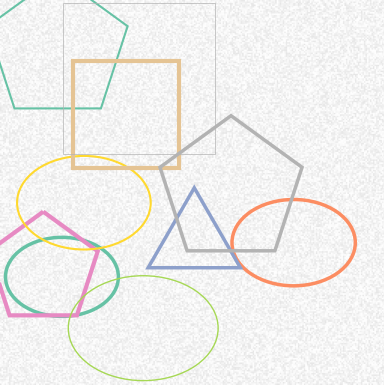[{"shape": "pentagon", "thickness": 1.5, "radius": 0.95, "center": [0.15, 0.873]}, {"shape": "oval", "thickness": 2.5, "radius": 0.73, "center": [0.161, 0.281]}, {"shape": "oval", "thickness": 2.5, "radius": 0.8, "center": [0.763, 0.37]}, {"shape": "triangle", "thickness": 2.5, "radius": 0.69, "center": [0.505, 0.374]}, {"shape": "pentagon", "thickness": 3, "radius": 0.74, "center": [0.112, 0.301]}, {"shape": "oval", "thickness": 1, "radius": 0.97, "center": [0.372, 0.148]}, {"shape": "oval", "thickness": 1.5, "radius": 0.87, "center": [0.218, 0.473]}, {"shape": "square", "thickness": 3, "radius": 0.69, "center": [0.327, 0.702]}, {"shape": "square", "thickness": 0.5, "radius": 0.98, "center": [0.361, 0.796]}, {"shape": "pentagon", "thickness": 2.5, "radius": 0.97, "center": [0.6, 0.506]}]